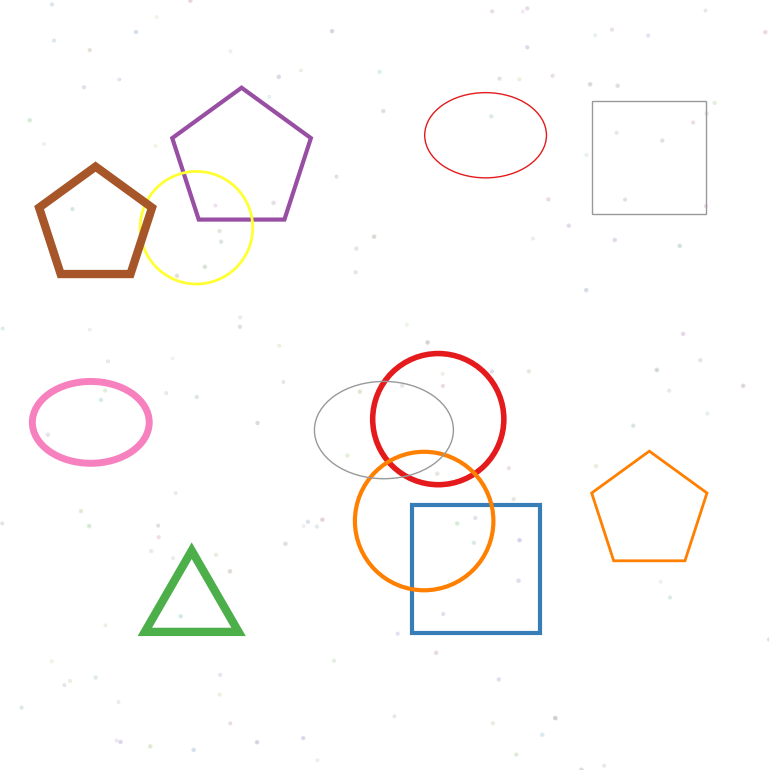[{"shape": "oval", "thickness": 0.5, "radius": 0.4, "center": [0.631, 0.824]}, {"shape": "circle", "thickness": 2, "radius": 0.43, "center": [0.569, 0.456]}, {"shape": "square", "thickness": 1.5, "radius": 0.42, "center": [0.618, 0.261]}, {"shape": "triangle", "thickness": 3, "radius": 0.35, "center": [0.249, 0.215]}, {"shape": "pentagon", "thickness": 1.5, "radius": 0.47, "center": [0.314, 0.791]}, {"shape": "pentagon", "thickness": 1, "radius": 0.39, "center": [0.843, 0.335]}, {"shape": "circle", "thickness": 1.5, "radius": 0.45, "center": [0.551, 0.323]}, {"shape": "circle", "thickness": 1, "radius": 0.37, "center": [0.255, 0.704]}, {"shape": "pentagon", "thickness": 3, "radius": 0.39, "center": [0.124, 0.707]}, {"shape": "oval", "thickness": 2.5, "radius": 0.38, "center": [0.118, 0.451]}, {"shape": "oval", "thickness": 0.5, "radius": 0.45, "center": [0.499, 0.441]}, {"shape": "square", "thickness": 0.5, "radius": 0.37, "center": [0.843, 0.796]}]